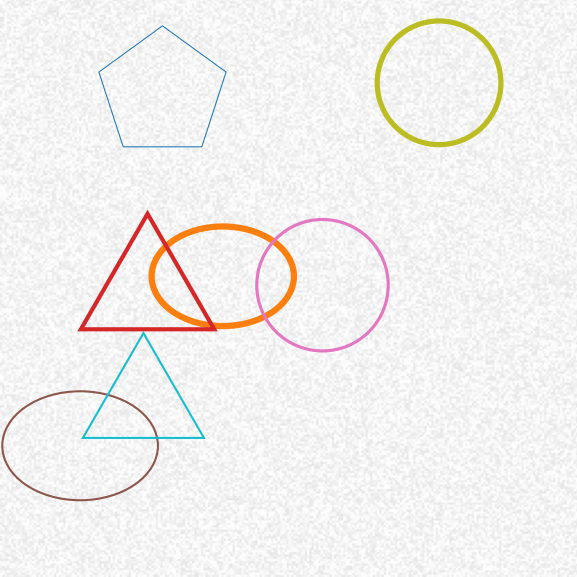[{"shape": "pentagon", "thickness": 0.5, "radius": 0.58, "center": [0.281, 0.839]}, {"shape": "oval", "thickness": 3, "radius": 0.62, "center": [0.386, 0.521]}, {"shape": "triangle", "thickness": 2, "radius": 0.67, "center": [0.256, 0.496]}, {"shape": "oval", "thickness": 1, "radius": 0.67, "center": [0.139, 0.227]}, {"shape": "circle", "thickness": 1.5, "radius": 0.57, "center": [0.558, 0.505]}, {"shape": "circle", "thickness": 2.5, "radius": 0.54, "center": [0.76, 0.856]}, {"shape": "triangle", "thickness": 1, "radius": 0.61, "center": [0.248, 0.301]}]